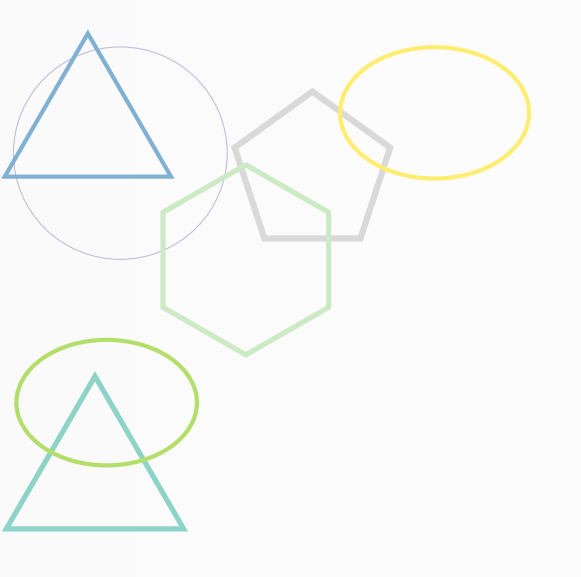[{"shape": "triangle", "thickness": 2.5, "radius": 0.88, "center": [0.163, 0.171]}, {"shape": "circle", "thickness": 0.5, "radius": 0.92, "center": [0.207, 0.734]}, {"shape": "triangle", "thickness": 2, "radius": 0.83, "center": [0.151, 0.776]}, {"shape": "oval", "thickness": 2, "radius": 0.78, "center": [0.184, 0.302]}, {"shape": "pentagon", "thickness": 3, "radius": 0.7, "center": [0.538, 0.7]}, {"shape": "hexagon", "thickness": 2.5, "radius": 0.82, "center": [0.423, 0.549]}, {"shape": "oval", "thickness": 2, "radius": 0.81, "center": [0.748, 0.804]}]